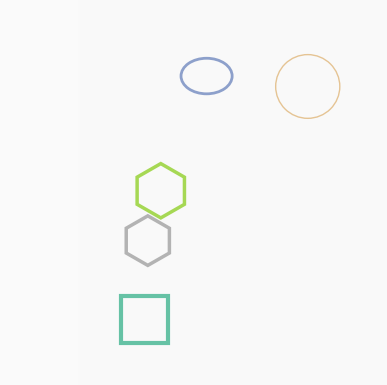[{"shape": "square", "thickness": 3, "radius": 0.3, "center": [0.374, 0.17]}, {"shape": "oval", "thickness": 2, "radius": 0.33, "center": [0.533, 0.802]}, {"shape": "hexagon", "thickness": 2.5, "radius": 0.35, "center": [0.415, 0.505]}, {"shape": "circle", "thickness": 1, "radius": 0.41, "center": [0.794, 0.775]}, {"shape": "hexagon", "thickness": 2.5, "radius": 0.32, "center": [0.381, 0.375]}]